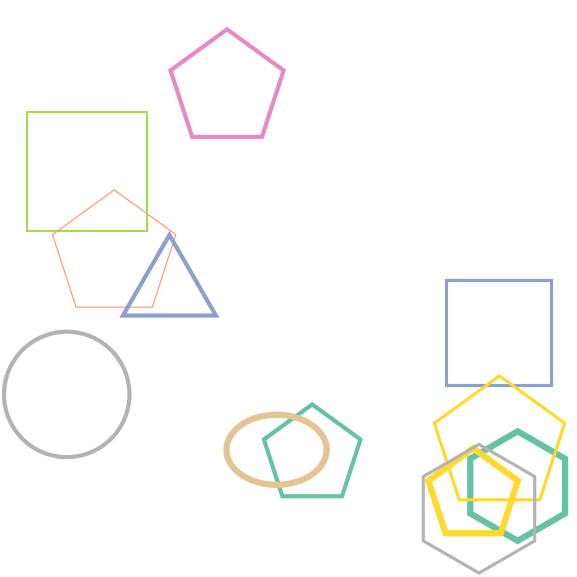[{"shape": "pentagon", "thickness": 2, "radius": 0.44, "center": [0.541, 0.211]}, {"shape": "hexagon", "thickness": 3, "radius": 0.47, "center": [0.896, 0.157]}, {"shape": "pentagon", "thickness": 0.5, "radius": 0.56, "center": [0.198, 0.558]}, {"shape": "square", "thickness": 1.5, "radius": 0.45, "center": [0.863, 0.423]}, {"shape": "triangle", "thickness": 2, "radius": 0.46, "center": [0.293, 0.499]}, {"shape": "pentagon", "thickness": 2, "radius": 0.51, "center": [0.393, 0.845]}, {"shape": "square", "thickness": 1, "radius": 0.52, "center": [0.151, 0.702]}, {"shape": "pentagon", "thickness": 1.5, "radius": 0.59, "center": [0.865, 0.23]}, {"shape": "pentagon", "thickness": 3, "radius": 0.41, "center": [0.819, 0.142]}, {"shape": "oval", "thickness": 3, "radius": 0.43, "center": [0.479, 0.22]}, {"shape": "circle", "thickness": 2, "radius": 0.54, "center": [0.116, 0.316]}, {"shape": "hexagon", "thickness": 1.5, "radius": 0.56, "center": [0.829, 0.118]}]